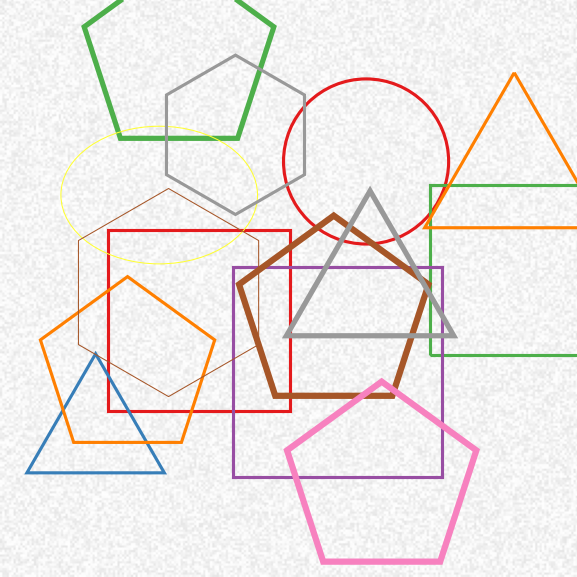[{"shape": "square", "thickness": 1.5, "radius": 0.78, "center": [0.344, 0.444]}, {"shape": "circle", "thickness": 1.5, "radius": 0.71, "center": [0.634, 0.72]}, {"shape": "triangle", "thickness": 1.5, "radius": 0.69, "center": [0.166, 0.249]}, {"shape": "square", "thickness": 1.5, "radius": 0.74, "center": [0.891, 0.532]}, {"shape": "pentagon", "thickness": 2.5, "radius": 0.86, "center": [0.31, 0.899]}, {"shape": "square", "thickness": 1.5, "radius": 0.91, "center": [0.585, 0.355]}, {"shape": "triangle", "thickness": 1.5, "radius": 0.9, "center": [0.89, 0.694]}, {"shape": "pentagon", "thickness": 1.5, "radius": 0.79, "center": [0.221, 0.361]}, {"shape": "oval", "thickness": 0.5, "radius": 0.85, "center": [0.276, 0.661]}, {"shape": "pentagon", "thickness": 3, "radius": 0.86, "center": [0.578, 0.453]}, {"shape": "hexagon", "thickness": 0.5, "radius": 0.9, "center": [0.292, 0.493]}, {"shape": "pentagon", "thickness": 3, "radius": 0.86, "center": [0.661, 0.166]}, {"shape": "hexagon", "thickness": 1.5, "radius": 0.69, "center": [0.408, 0.766]}, {"shape": "triangle", "thickness": 2.5, "radius": 0.84, "center": [0.641, 0.501]}]